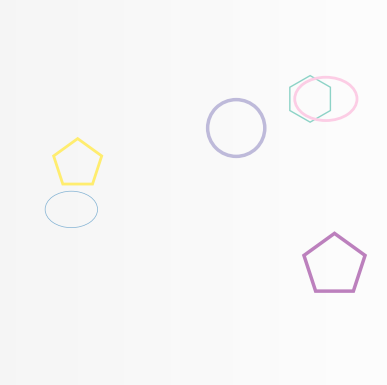[{"shape": "hexagon", "thickness": 1, "radius": 0.3, "center": [0.8, 0.743]}, {"shape": "circle", "thickness": 2.5, "radius": 0.37, "center": [0.61, 0.668]}, {"shape": "oval", "thickness": 0.5, "radius": 0.34, "center": [0.184, 0.456]}, {"shape": "oval", "thickness": 2, "radius": 0.4, "center": [0.841, 0.743]}, {"shape": "pentagon", "thickness": 2.5, "radius": 0.41, "center": [0.863, 0.311]}, {"shape": "pentagon", "thickness": 2, "radius": 0.33, "center": [0.2, 0.575]}]